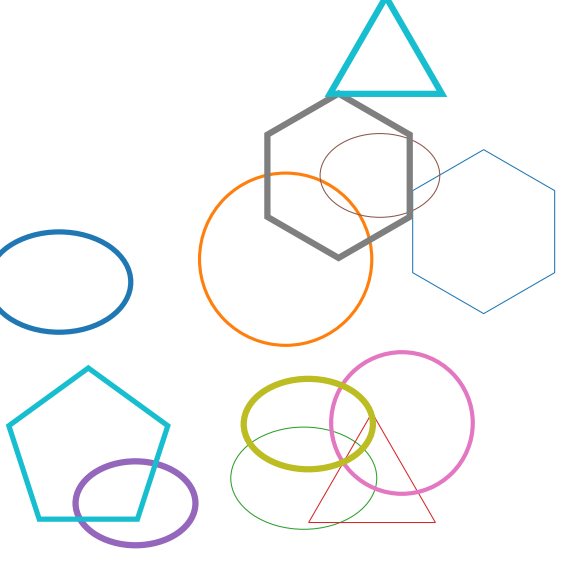[{"shape": "oval", "thickness": 2.5, "radius": 0.62, "center": [0.102, 0.511]}, {"shape": "hexagon", "thickness": 0.5, "radius": 0.71, "center": [0.838, 0.598]}, {"shape": "circle", "thickness": 1.5, "radius": 0.75, "center": [0.495, 0.55]}, {"shape": "oval", "thickness": 0.5, "radius": 0.63, "center": [0.526, 0.171]}, {"shape": "triangle", "thickness": 0.5, "radius": 0.63, "center": [0.644, 0.158]}, {"shape": "oval", "thickness": 3, "radius": 0.52, "center": [0.235, 0.128]}, {"shape": "oval", "thickness": 0.5, "radius": 0.52, "center": [0.658, 0.695]}, {"shape": "circle", "thickness": 2, "radius": 0.61, "center": [0.696, 0.267]}, {"shape": "hexagon", "thickness": 3, "radius": 0.71, "center": [0.586, 0.695]}, {"shape": "oval", "thickness": 3, "radius": 0.56, "center": [0.534, 0.265]}, {"shape": "pentagon", "thickness": 2.5, "radius": 0.72, "center": [0.153, 0.217]}, {"shape": "triangle", "thickness": 3, "radius": 0.56, "center": [0.668, 0.893]}]